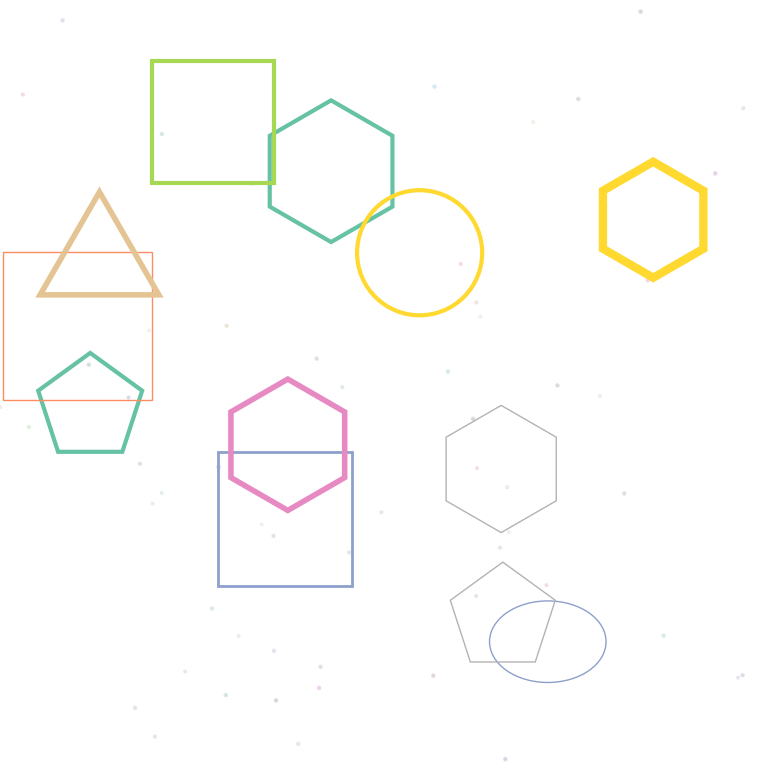[{"shape": "hexagon", "thickness": 1.5, "radius": 0.46, "center": [0.43, 0.778]}, {"shape": "pentagon", "thickness": 1.5, "radius": 0.35, "center": [0.117, 0.471]}, {"shape": "square", "thickness": 0.5, "radius": 0.48, "center": [0.101, 0.576]}, {"shape": "oval", "thickness": 0.5, "radius": 0.38, "center": [0.711, 0.167]}, {"shape": "square", "thickness": 1, "radius": 0.44, "center": [0.37, 0.326]}, {"shape": "hexagon", "thickness": 2, "radius": 0.43, "center": [0.374, 0.422]}, {"shape": "square", "thickness": 1.5, "radius": 0.4, "center": [0.277, 0.842]}, {"shape": "circle", "thickness": 1.5, "radius": 0.41, "center": [0.545, 0.672]}, {"shape": "hexagon", "thickness": 3, "radius": 0.38, "center": [0.848, 0.715]}, {"shape": "triangle", "thickness": 2, "radius": 0.45, "center": [0.129, 0.662]}, {"shape": "hexagon", "thickness": 0.5, "radius": 0.41, "center": [0.651, 0.391]}, {"shape": "pentagon", "thickness": 0.5, "radius": 0.36, "center": [0.653, 0.198]}]